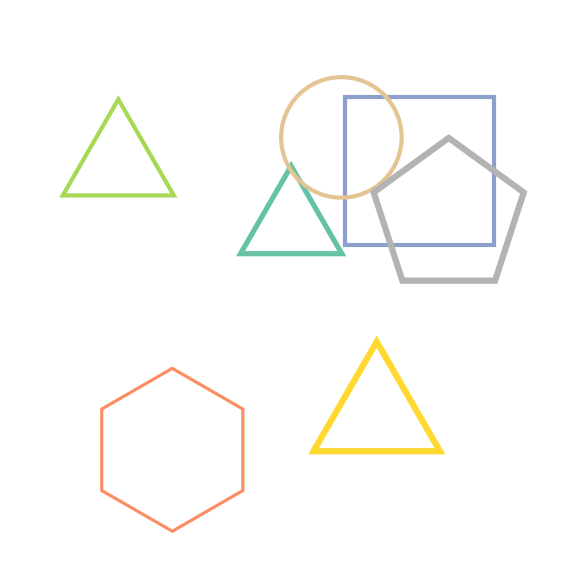[{"shape": "triangle", "thickness": 2.5, "radius": 0.51, "center": [0.504, 0.61]}, {"shape": "hexagon", "thickness": 1.5, "radius": 0.71, "center": [0.298, 0.22]}, {"shape": "square", "thickness": 2, "radius": 0.64, "center": [0.727, 0.703]}, {"shape": "triangle", "thickness": 2, "radius": 0.56, "center": [0.205, 0.716]}, {"shape": "triangle", "thickness": 3, "radius": 0.63, "center": [0.652, 0.281]}, {"shape": "circle", "thickness": 2, "radius": 0.52, "center": [0.591, 0.761]}, {"shape": "pentagon", "thickness": 3, "radius": 0.68, "center": [0.777, 0.624]}]